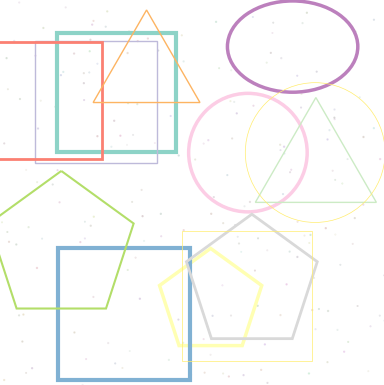[{"shape": "square", "thickness": 3, "radius": 0.78, "center": [0.302, 0.759]}, {"shape": "pentagon", "thickness": 2.5, "radius": 0.7, "center": [0.547, 0.215]}, {"shape": "square", "thickness": 1, "radius": 0.8, "center": [0.25, 0.735]}, {"shape": "square", "thickness": 2, "radius": 0.76, "center": [0.113, 0.74]}, {"shape": "square", "thickness": 3, "radius": 0.86, "center": [0.323, 0.185]}, {"shape": "triangle", "thickness": 1, "radius": 0.8, "center": [0.381, 0.814]}, {"shape": "pentagon", "thickness": 1.5, "radius": 0.99, "center": [0.159, 0.358]}, {"shape": "circle", "thickness": 2.5, "radius": 0.77, "center": [0.644, 0.604]}, {"shape": "pentagon", "thickness": 2, "radius": 0.89, "center": [0.654, 0.265]}, {"shape": "oval", "thickness": 2.5, "radius": 0.85, "center": [0.76, 0.879]}, {"shape": "triangle", "thickness": 1, "radius": 0.91, "center": [0.82, 0.565]}, {"shape": "circle", "thickness": 0.5, "radius": 0.91, "center": [0.819, 0.604]}, {"shape": "square", "thickness": 0.5, "radius": 0.84, "center": [0.642, 0.231]}]